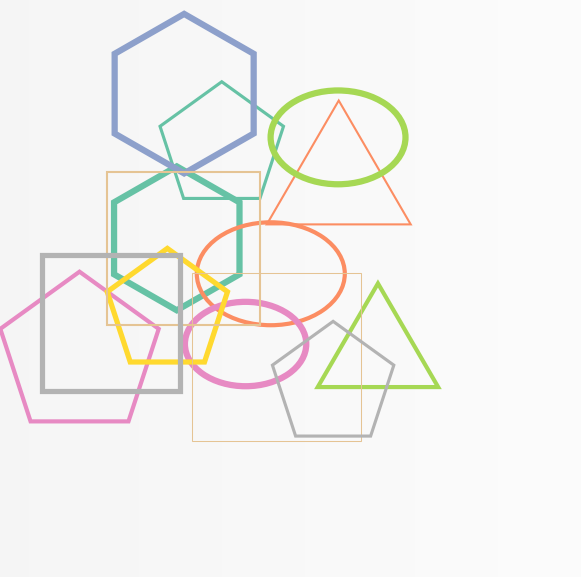[{"shape": "hexagon", "thickness": 3, "radius": 0.62, "center": [0.304, 0.586]}, {"shape": "pentagon", "thickness": 1.5, "radius": 0.56, "center": [0.382, 0.746]}, {"shape": "oval", "thickness": 2, "radius": 0.64, "center": [0.466, 0.525]}, {"shape": "triangle", "thickness": 1, "radius": 0.71, "center": [0.583, 0.682]}, {"shape": "hexagon", "thickness": 3, "radius": 0.69, "center": [0.317, 0.837]}, {"shape": "oval", "thickness": 3, "radius": 0.52, "center": [0.423, 0.403]}, {"shape": "pentagon", "thickness": 2, "radius": 0.72, "center": [0.137, 0.385]}, {"shape": "oval", "thickness": 3, "radius": 0.58, "center": [0.582, 0.761]}, {"shape": "triangle", "thickness": 2, "radius": 0.6, "center": [0.65, 0.389]}, {"shape": "pentagon", "thickness": 2.5, "radius": 0.54, "center": [0.288, 0.46]}, {"shape": "square", "thickness": 0.5, "radius": 0.73, "center": [0.476, 0.381]}, {"shape": "square", "thickness": 1, "radius": 0.66, "center": [0.316, 0.569]}, {"shape": "square", "thickness": 2.5, "radius": 0.59, "center": [0.191, 0.44]}, {"shape": "pentagon", "thickness": 1.5, "radius": 0.55, "center": [0.573, 0.333]}]